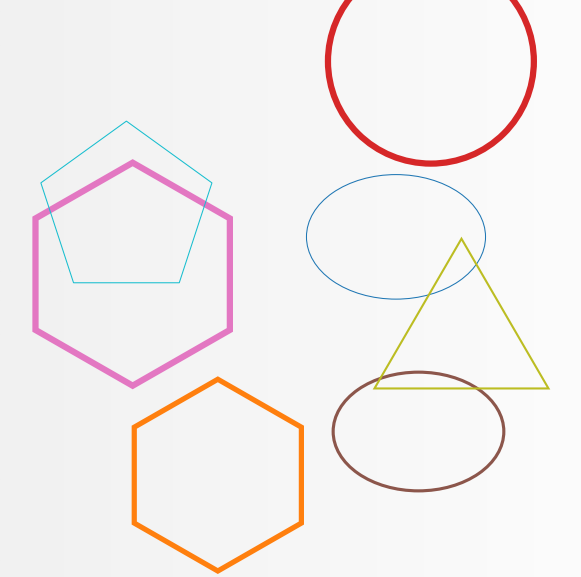[{"shape": "oval", "thickness": 0.5, "radius": 0.77, "center": [0.681, 0.589]}, {"shape": "hexagon", "thickness": 2.5, "radius": 0.83, "center": [0.375, 0.176]}, {"shape": "circle", "thickness": 3, "radius": 0.89, "center": [0.741, 0.893]}, {"shape": "oval", "thickness": 1.5, "radius": 0.73, "center": [0.72, 0.252]}, {"shape": "hexagon", "thickness": 3, "radius": 0.97, "center": [0.228, 0.524]}, {"shape": "triangle", "thickness": 1, "radius": 0.86, "center": [0.794, 0.413]}, {"shape": "pentagon", "thickness": 0.5, "radius": 0.77, "center": [0.217, 0.635]}]